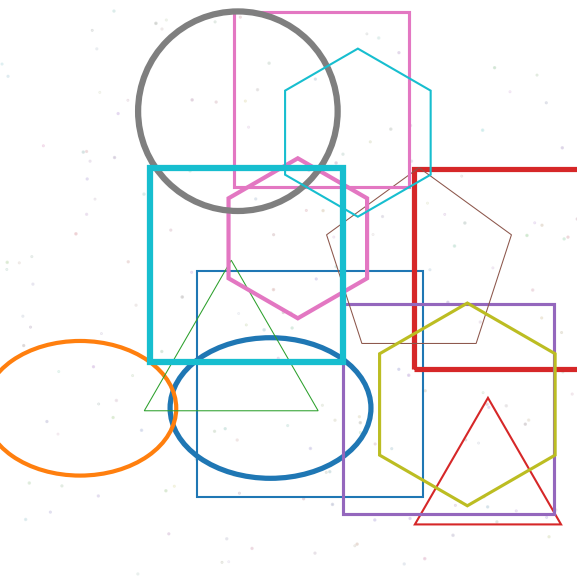[{"shape": "square", "thickness": 1, "radius": 0.98, "center": [0.537, 0.334]}, {"shape": "oval", "thickness": 2.5, "radius": 0.87, "center": [0.468, 0.293]}, {"shape": "oval", "thickness": 2, "radius": 0.83, "center": [0.139, 0.292]}, {"shape": "triangle", "thickness": 0.5, "radius": 0.87, "center": [0.4, 0.375]}, {"shape": "square", "thickness": 2.5, "radius": 0.87, "center": [0.89, 0.533]}, {"shape": "triangle", "thickness": 1, "radius": 0.73, "center": [0.845, 0.164]}, {"shape": "square", "thickness": 1.5, "radius": 0.91, "center": [0.776, 0.291]}, {"shape": "pentagon", "thickness": 0.5, "radius": 0.84, "center": [0.726, 0.541]}, {"shape": "hexagon", "thickness": 2, "radius": 0.69, "center": [0.516, 0.586]}, {"shape": "square", "thickness": 1.5, "radius": 0.76, "center": [0.557, 0.826]}, {"shape": "circle", "thickness": 3, "radius": 0.86, "center": [0.412, 0.807]}, {"shape": "hexagon", "thickness": 1.5, "radius": 0.88, "center": [0.809, 0.299]}, {"shape": "square", "thickness": 3, "radius": 0.84, "center": [0.427, 0.54]}, {"shape": "hexagon", "thickness": 1, "radius": 0.73, "center": [0.62, 0.769]}]